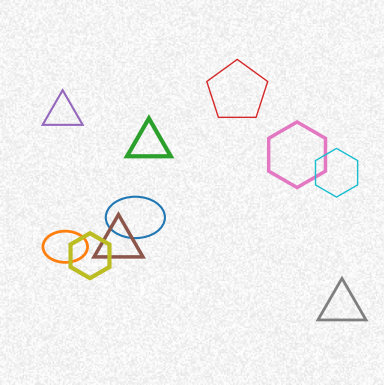[{"shape": "oval", "thickness": 1.5, "radius": 0.38, "center": [0.352, 0.435]}, {"shape": "oval", "thickness": 2, "radius": 0.29, "center": [0.169, 0.359]}, {"shape": "triangle", "thickness": 3, "radius": 0.33, "center": [0.387, 0.627]}, {"shape": "pentagon", "thickness": 1, "radius": 0.42, "center": [0.616, 0.763]}, {"shape": "triangle", "thickness": 1.5, "radius": 0.3, "center": [0.163, 0.706]}, {"shape": "triangle", "thickness": 2.5, "radius": 0.37, "center": [0.308, 0.369]}, {"shape": "hexagon", "thickness": 2.5, "radius": 0.43, "center": [0.772, 0.598]}, {"shape": "triangle", "thickness": 2, "radius": 0.36, "center": [0.888, 0.205]}, {"shape": "hexagon", "thickness": 3, "radius": 0.29, "center": [0.234, 0.336]}, {"shape": "hexagon", "thickness": 1, "radius": 0.32, "center": [0.874, 0.551]}]